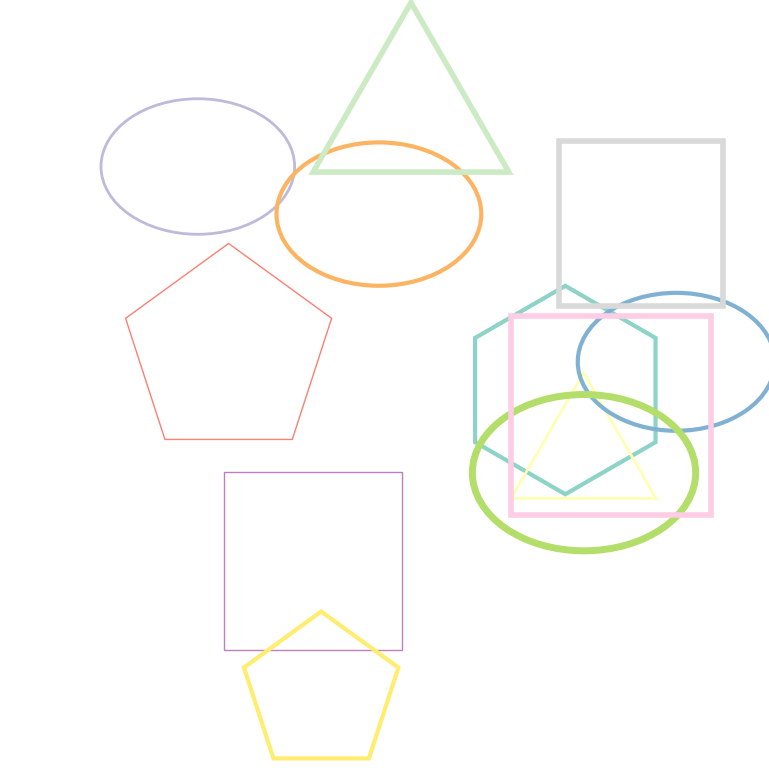[{"shape": "hexagon", "thickness": 1.5, "radius": 0.68, "center": [0.734, 0.493]}, {"shape": "triangle", "thickness": 1, "radius": 0.54, "center": [0.758, 0.407]}, {"shape": "oval", "thickness": 1, "radius": 0.63, "center": [0.257, 0.784]}, {"shape": "pentagon", "thickness": 0.5, "radius": 0.7, "center": [0.297, 0.543]}, {"shape": "oval", "thickness": 1.5, "radius": 0.64, "center": [0.878, 0.53]}, {"shape": "oval", "thickness": 1.5, "radius": 0.66, "center": [0.492, 0.722]}, {"shape": "oval", "thickness": 2.5, "radius": 0.72, "center": [0.758, 0.386]}, {"shape": "square", "thickness": 2, "radius": 0.65, "center": [0.793, 0.46]}, {"shape": "square", "thickness": 2, "radius": 0.53, "center": [0.833, 0.71]}, {"shape": "square", "thickness": 0.5, "radius": 0.58, "center": [0.407, 0.271]}, {"shape": "triangle", "thickness": 2, "radius": 0.73, "center": [0.534, 0.85]}, {"shape": "pentagon", "thickness": 1.5, "radius": 0.53, "center": [0.417, 0.1]}]